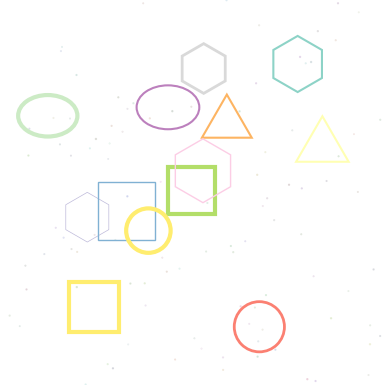[{"shape": "hexagon", "thickness": 1.5, "radius": 0.36, "center": [0.773, 0.834]}, {"shape": "triangle", "thickness": 1.5, "radius": 0.39, "center": [0.837, 0.619]}, {"shape": "hexagon", "thickness": 0.5, "radius": 0.32, "center": [0.227, 0.436]}, {"shape": "circle", "thickness": 2, "radius": 0.33, "center": [0.674, 0.151]}, {"shape": "square", "thickness": 1, "radius": 0.37, "center": [0.328, 0.452]}, {"shape": "triangle", "thickness": 1.5, "radius": 0.37, "center": [0.589, 0.68]}, {"shape": "square", "thickness": 3, "radius": 0.31, "center": [0.497, 0.506]}, {"shape": "hexagon", "thickness": 1, "radius": 0.41, "center": [0.527, 0.556]}, {"shape": "hexagon", "thickness": 2, "radius": 0.32, "center": [0.529, 0.822]}, {"shape": "oval", "thickness": 1.5, "radius": 0.41, "center": [0.436, 0.721]}, {"shape": "oval", "thickness": 3, "radius": 0.38, "center": [0.124, 0.699]}, {"shape": "square", "thickness": 3, "radius": 0.33, "center": [0.243, 0.202]}, {"shape": "circle", "thickness": 3, "radius": 0.29, "center": [0.385, 0.401]}]